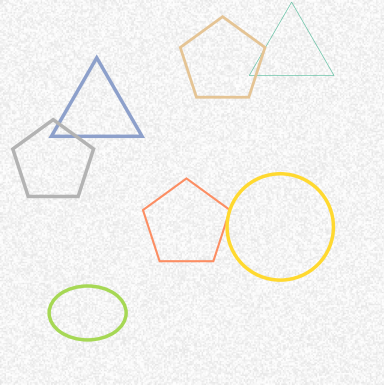[{"shape": "triangle", "thickness": 0.5, "radius": 0.64, "center": [0.757, 0.867]}, {"shape": "pentagon", "thickness": 1.5, "radius": 0.59, "center": [0.484, 0.418]}, {"shape": "triangle", "thickness": 2.5, "radius": 0.68, "center": [0.251, 0.714]}, {"shape": "oval", "thickness": 2.5, "radius": 0.5, "center": [0.228, 0.187]}, {"shape": "circle", "thickness": 2.5, "radius": 0.69, "center": [0.728, 0.411]}, {"shape": "pentagon", "thickness": 2, "radius": 0.58, "center": [0.578, 0.841]}, {"shape": "pentagon", "thickness": 2.5, "radius": 0.55, "center": [0.138, 0.579]}]